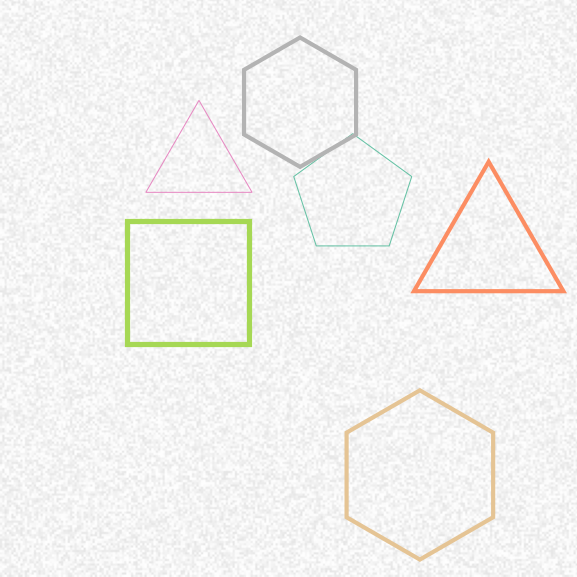[{"shape": "pentagon", "thickness": 0.5, "radius": 0.54, "center": [0.611, 0.66]}, {"shape": "triangle", "thickness": 2, "radius": 0.75, "center": [0.846, 0.57]}, {"shape": "triangle", "thickness": 0.5, "radius": 0.53, "center": [0.345, 0.719]}, {"shape": "square", "thickness": 2.5, "radius": 0.53, "center": [0.325, 0.51]}, {"shape": "hexagon", "thickness": 2, "radius": 0.73, "center": [0.727, 0.177]}, {"shape": "hexagon", "thickness": 2, "radius": 0.56, "center": [0.52, 0.822]}]